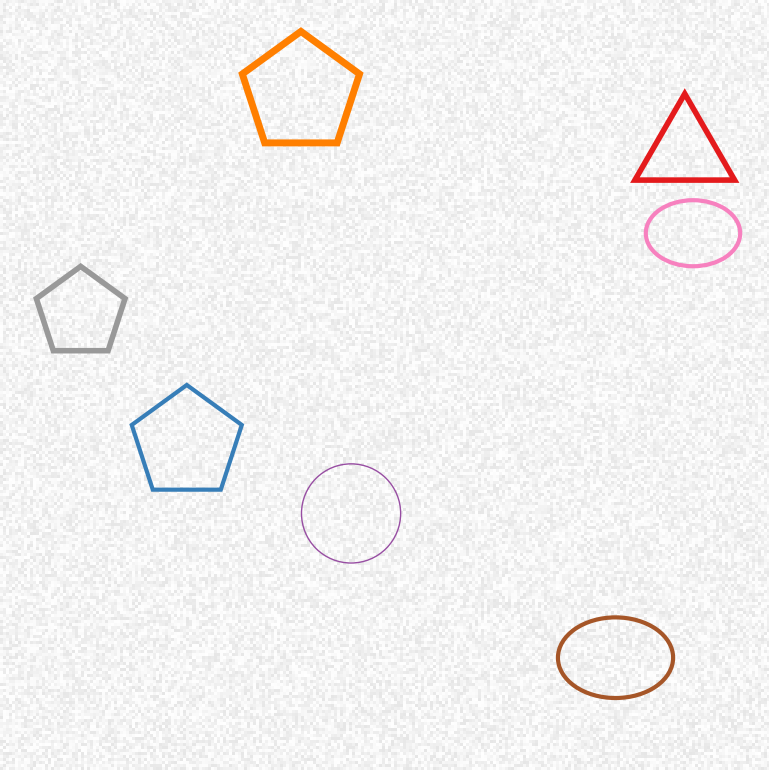[{"shape": "triangle", "thickness": 2, "radius": 0.37, "center": [0.889, 0.803]}, {"shape": "pentagon", "thickness": 1.5, "radius": 0.38, "center": [0.243, 0.425]}, {"shape": "circle", "thickness": 0.5, "radius": 0.32, "center": [0.456, 0.333]}, {"shape": "pentagon", "thickness": 2.5, "radius": 0.4, "center": [0.391, 0.879]}, {"shape": "oval", "thickness": 1.5, "radius": 0.37, "center": [0.799, 0.146]}, {"shape": "oval", "thickness": 1.5, "radius": 0.31, "center": [0.9, 0.697]}, {"shape": "pentagon", "thickness": 2, "radius": 0.3, "center": [0.105, 0.594]}]